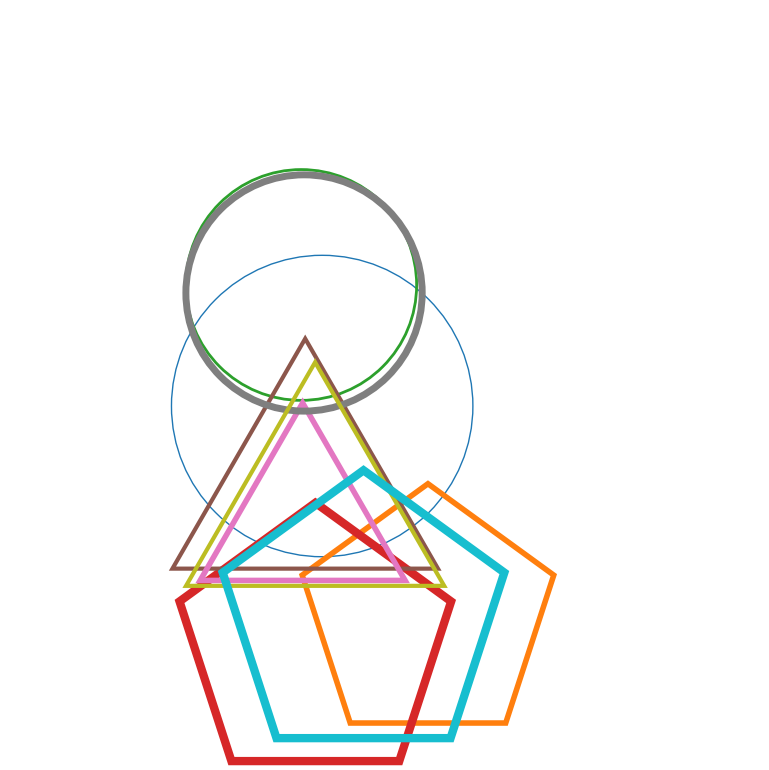[{"shape": "circle", "thickness": 0.5, "radius": 0.98, "center": [0.418, 0.473]}, {"shape": "pentagon", "thickness": 2, "radius": 0.86, "center": [0.556, 0.2]}, {"shape": "circle", "thickness": 1, "radius": 0.75, "center": [0.391, 0.63]}, {"shape": "pentagon", "thickness": 3, "radius": 0.93, "center": [0.41, 0.162]}, {"shape": "triangle", "thickness": 1.5, "radius": 1.0, "center": [0.396, 0.361]}, {"shape": "triangle", "thickness": 2, "radius": 0.77, "center": [0.393, 0.323]}, {"shape": "circle", "thickness": 2.5, "radius": 0.77, "center": [0.395, 0.62]}, {"shape": "triangle", "thickness": 1.5, "radius": 0.97, "center": [0.409, 0.336]}, {"shape": "pentagon", "thickness": 3, "radius": 0.96, "center": [0.472, 0.197]}]